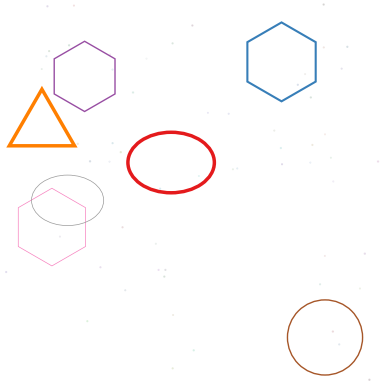[{"shape": "oval", "thickness": 2.5, "radius": 0.56, "center": [0.445, 0.578]}, {"shape": "hexagon", "thickness": 1.5, "radius": 0.51, "center": [0.731, 0.839]}, {"shape": "hexagon", "thickness": 1, "radius": 0.46, "center": [0.22, 0.802]}, {"shape": "triangle", "thickness": 2.5, "radius": 0.49, "center": [0.109, 0.67]}, {"shape": "circle", "thickness": 1, "radius": 0.49, "center": [0.844, 0.123]}, {"shape": "hexagon", "thickness": 0.5, "radius": 0.5, "center": [0.135, 0.41]}, {"shape": "oval", "thickness": 0.5, "radius": 0.47, "center": [0.176, 0.48]}]